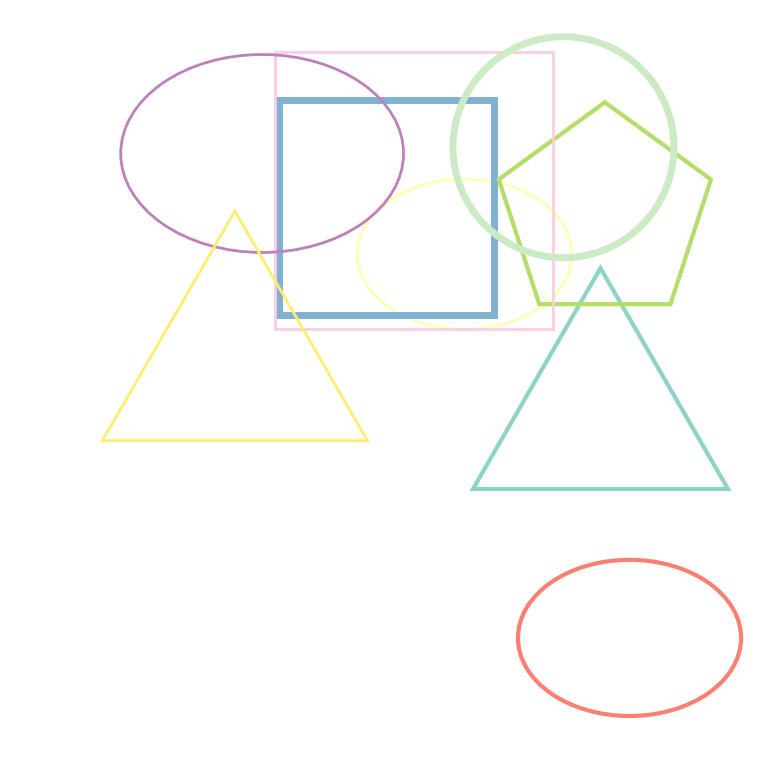[{"shape": "triangle", "thickness": 1.5, "radius": 0.96, "center": [0.78, 0.461]}, {"shape": "oval", "thickness": 1, "radius": 0.7, "center": [0.603, 0.67]}, {"shape": "oval", "thickness": 1.5, "radius": 0.72, "center": [0.818, 0.172]}, {"shape": "square", "thickness": 2.5, "radius": 0.7, "center": [0.502, 0.73]}, {"shape": "pentagon", "thickness": 1.5, "radius": 0.72, "center": [0.786, 0.722]}, {"shape": "square", "thickness": 1, "radius": 0.9, "center": [0.538, 0.752]}, {"shape": "oval", "thickness": 1, "radius": 0.92, "center": [0.34, 0.801]}, {"shape": "circle", "thickness": 2.5, "radius": 0.72, "center": [0.732, 0.809]}, {"shape": "triangle", "thickness": 1, "radius": 0.99, "center": [0.305, 0.527]}]